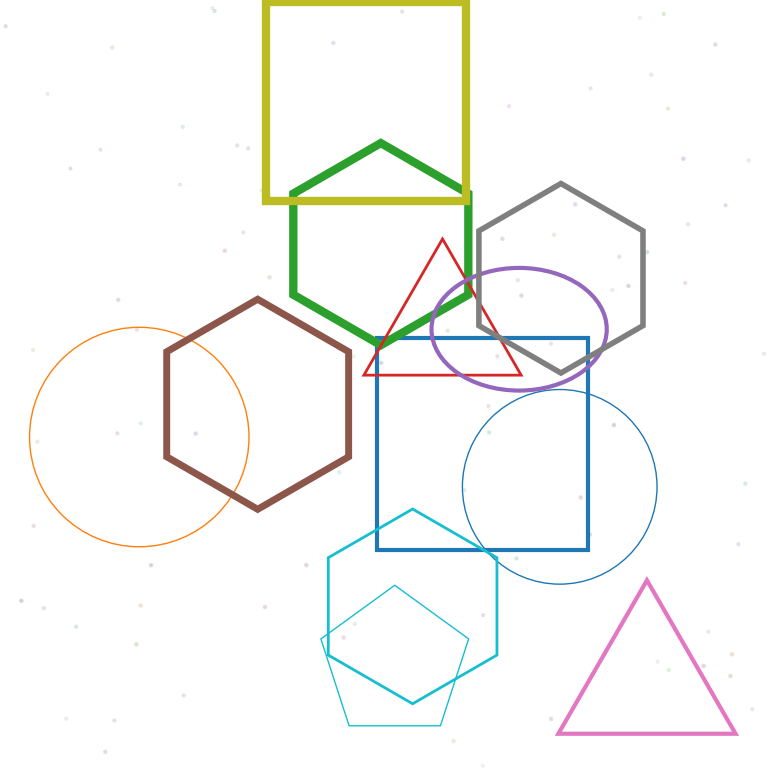[{"shape": "square", "thickness": 1.5, "radius": 0.69, "center": [0.627, 0.423]}, {"shape": "circle", "thickness": 0.5, "radius": 0.63, "center": [0.727, 0.368]}, {"shape": "circle", "thickness": 0.5, "radius": 0.71, "center": [0.181, 0.432]}, {"shape": "hexagon", "thickness": 3, "radius": 0.66, "center": [0.495, 0.683]}, {"shape": "triangle", "thickness": 1, "radius": 0.59, "center": [0.575, 0.572]}, {"shape": "oval", "thickness": 1.5, "radius": 0.57, "center": [0.674, 0.572]}, {"shape": "hexagon", "thickness": 2.5, "radius": 0.68, "center": [0.335, 0.475]}, {"shape": "triangle", "thickness": 1.5, "radius": 0.66, "center": [0.84, 0.114]}, {"shape": "hexagon", "thickness": 2, "radius": 0.62, "center": [0.728, 0.639]}, {"shape": "square", "thickness": 3, "radius": 0.65, "center": [0.476, 0.868]}, {"shape": "hexagon", "thickness": 1, "radius": 0.63, "center": [0.536, 0.212]}, {"shape": "pentagon", "thickness": 0.5, "radius": 0.5, "center": [0.513, 0.139]}]